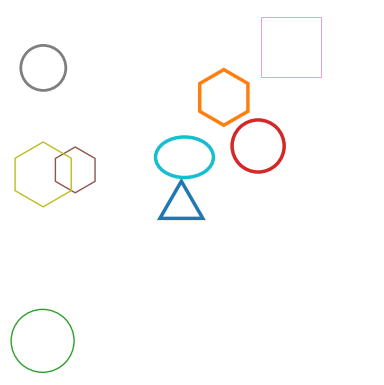[{"shape": "triangle", "thickness": 2.5, "radius": 0.32, "center": [0.471, 0.465]}, {"shape": "hexagon", "thickness": 2.5, "radius": 0.36, "center": [0.581, 0.747]}, {"shape": "circle", "thickness": 1, "radius": 0.41, "center": [0.111, 0.115]}, {"shape": "circle", "thickness": 2.5, "radius": 0.34, "center": [0.67, 0.621]}, {"shape": "hexagon", "thickness": 1, "radius": 0.3, "center": [0.195, 0.559]}, {"shape": "square", "thickness": 0.5, "radius": 0.39, "center": [0.756, 0.878]}, {"shape": "circle", "thickness": 2, "radius": 0.29, "center": [0.112, 0.824]}, {"shape": "hexagon", "thickness": 1, "radius": 0.42, "center": [0.112, 0.547]}, {"shape": "oval", "thickness": 2.5, "radius": 0.38, "center": [0.479, 0.592]}]